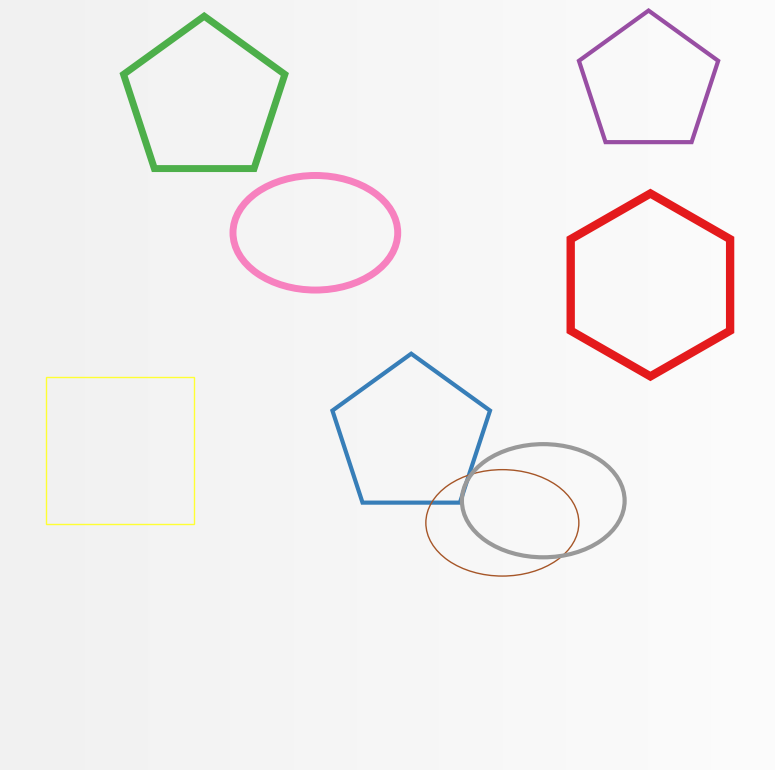[{"shape": "hexagon", "thickness": 3, "radius": 0.59, "center": [0.839, 0.63]}, {"shape": "pentagon", "thickness": 1.5, "radius": 0.53, "center": [0.531, 0.434]}, {"shape": "pentagon", "thickness": 2.5, "radius": 0.55, "center": [0.263, 0.87]}, {"shape": "pentagon", "thickness": 1.5, "radius": 0.47, "center": [0.837, 0.892]}, {"shape": "square", "thickness": 0.5, "radius": 0.48, "center": [0.155, 0.415]}, {"shape": "oval", "thickness": 0.5, "radius": 0.49, "center": [0.648, 0.321]}, {"shape": "oval", "thickness": 2.5, "radius": 0.53, "center": [0.407, 0.698]}, {"shape": "oval", "thickness": 1.5, "radius": 0.52, "center": [0.701, 0.35]}]